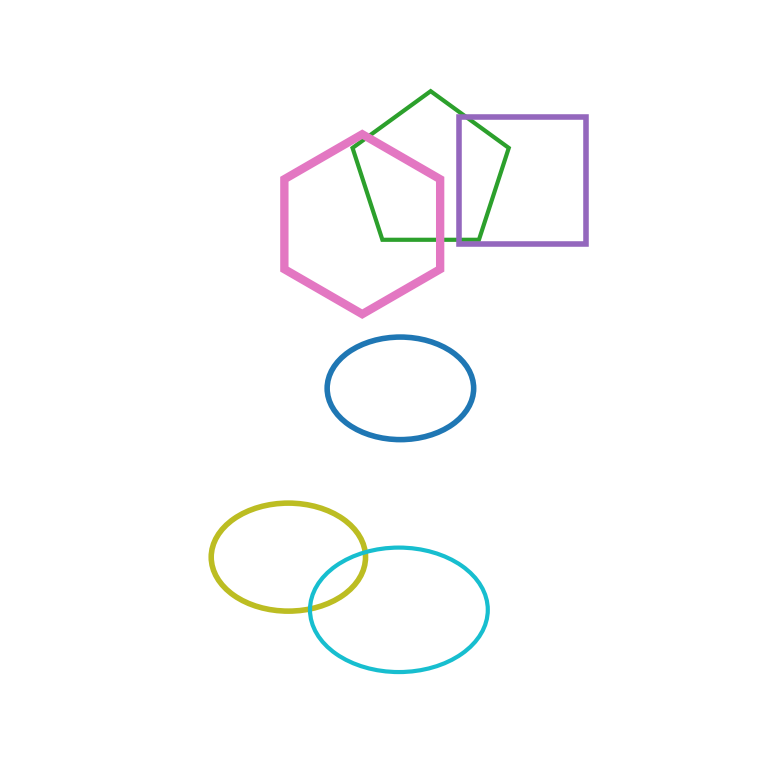[{"shape": "oval", "thickness": 2, "radius": 0.48, "center": [0.52, 0.496]}, {"shape": "pentagon", "thickness": 1.5, "radius": 0.53, "center": [0.559, 0.775]}, {"shape": "square", "thickness": 2, "radius": 0.41, "center": [0.678, 0.765]}, {"shape": "hexagon", "thickness": 3, "radius": 0.58, "center": [0.47, 0.709]}, {"shape": "oval", "thickness": 2, "radius": 0.5, "center": [0.375, 0.276]}, {"shape": "oval", "thickness": 1.5, "radius": 0.58, "center": [0.518, 0.208]}]